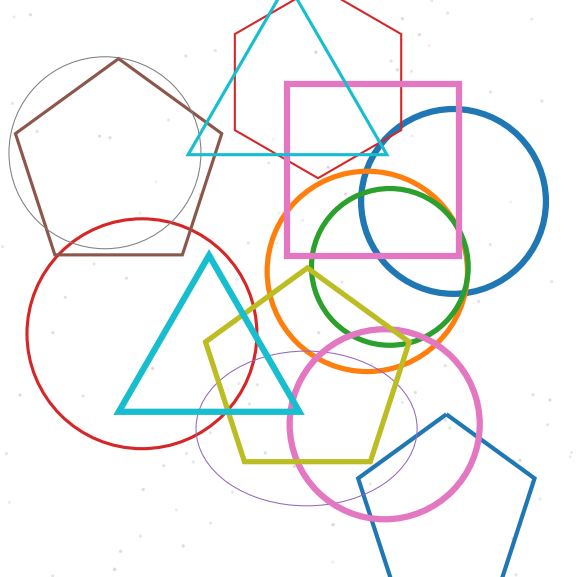[{"shape": "circle", "thickness": 3, "radius": 0.8, "center": [0.785, 0.65]}, {"shape": "pentagon", "thickness": 2, "radius": 0.8, "center": [0.773, 0.121]}, {"shape": "circle", "thickness": 2.5, "radius": 0.87, "center": [0.636, 0.529]}, {"shape": "circle", "thickness": 2.5, "radius": 0.68, "center": [0.675, 0.537]}, {"shape": "hexagon", "thickness": 1, "radius": 0.83, "center": [0.551, 0.857]}, {"shape": "circle", "thickness": 1.5, "radius": 1.0, "center": [0.246, 0.421]}, {"shape": "oval", "thickness": 0.5, "radius": 0.96, "center": [0.531, 0.257]}, {"shape": "pentagon", "thickness": 1.5, "radius": 0.94, "center": [0.205, 0.71]}, {"shape": "circle", "thickness": 3, "radius": 0.82, "center": [0.666, 0.264]}, {"shape": "square", "thickness": 3, "radius": 0.74, "center": [0.645, 0.705]}, {"shape": "circle", "thickness": 0.5, "radius": 0.83, "center": [0.182, 0.735]}, {"shape": "pentagon", "thickness": 2.5, "radius": 0.93, "center": [0.532, 0.35]}, {"shape": "triangle", "thickness": 3, "radius": 0.9, "center": [0.362, 0.376]}, {"shape": "triangle", "thickness": 1.5, "radius": 0.99, "center": [0.498, 0.831]}]